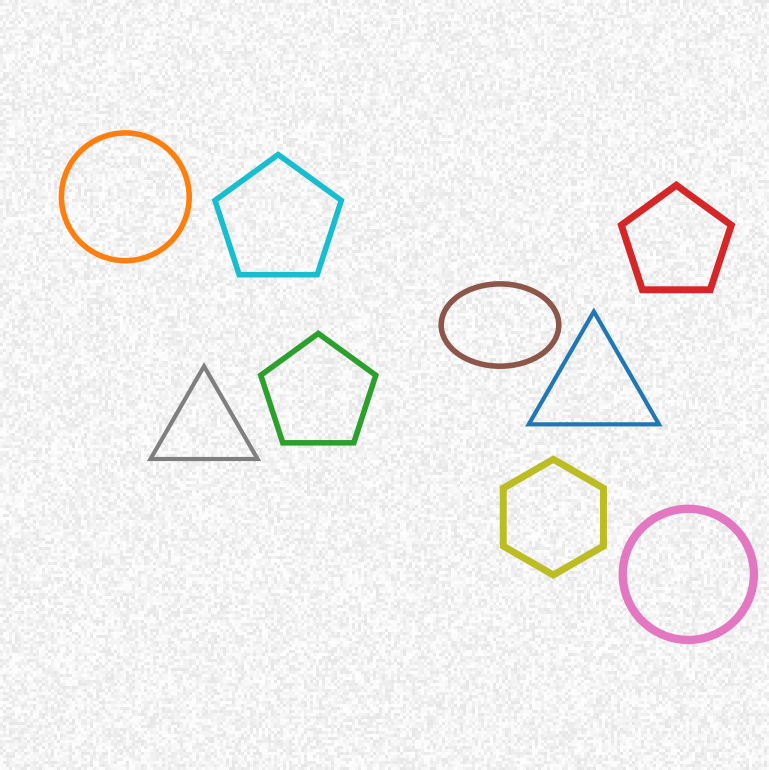[{"shape": "triangle", "thickness": 1.5, "radius": 0.49, "center": [0.771, 0.498]}, {"shape": "circle", "thickness": 2, "radius": 0.41, "center": [0.163, 0.744]}, {"shape": "pentagon", "thickness": 2, "radius": 0.39, "center": [0.413, 0.488]}, {"shape": "pentagon", "thickness": 2.5, "radius": 0.38, "center": [0.878, 0.684]}, {"shape": "oval", "thickness": 2, "radius": 0.38, "center": [0.649, 0.578]}, {"shape": "circle", "thickness": 3, "radius": 0.43, "center": [0.894, 0.254]}, {"shape": "triangle", "thickness": 1.5, "radius": 0.4, "center": [0.265, 0.444]}, {"shape": "hexagon", "thickness": 2.5, "radius": 0.38, "center": [0.719, 0.328]}, {"shape": "pentagon", "thickness": 2, "radius": 0.43, "center": [0.361, 0.713]}]